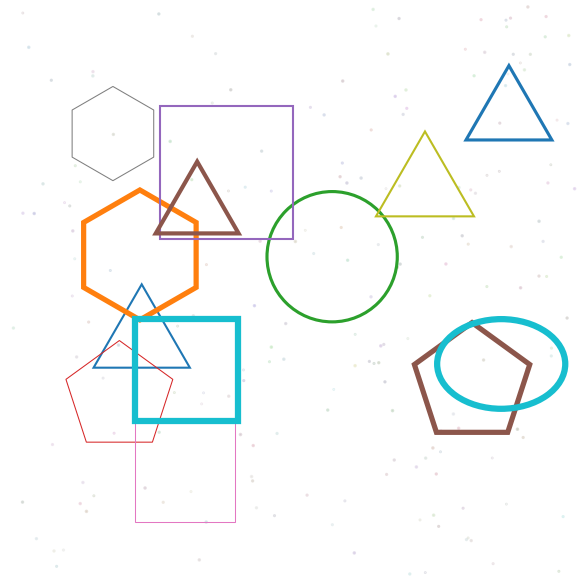[{"shape": "triangle", "thickness": 1.5, "radius": 0.43, "center": [0.881, 0.8]}, {"shape": "triangle", "thickness": 1, "radius": 0.48, "center": [0.245, 0.411]}, {"shape": "hexagon", "thickness": 2.5, "radius": 0.56, "center": [0.242, 0.558]}, {"shape": "circle", "thickness": 1.5, "radius": 0.56, "center": [0.575, 0.555]}, {"shape": "pentagon", "thickness": 0.5, "radius": 0.49, "center": [0.207, 0.312]}, {"shape": "square", "thickness": 1, "radius": 0.57, "center": [0.392, 0.7]}, {"shape": "pentagon", "thickness": 2.5, "radius": 0.53, "center": [0.817, 0.335]}, {"shape": "triangle", "thickness": 2, "radius": 0.41, "center": [0.341, 0.636]}, {"shape": "square", "thickness": 0.5, "radius": 0.43, "center": [0.321, 0.182]}, {"shape": "hexagon", "thickness": 0.5, "radius": 0.41, "center": [0.196, 0.768]}, {"shape": "triangle", "thickness": 1, "radius": 0.49, "center": [0.736, 0.673]}, {"shape": "oval", "thickness": 3, "radius": 0.55, "center": [0.868, 0.369]}, {"shape": "square", "thickness": 3, "radius": 0.44, "center": [0.323, 0.359]}]